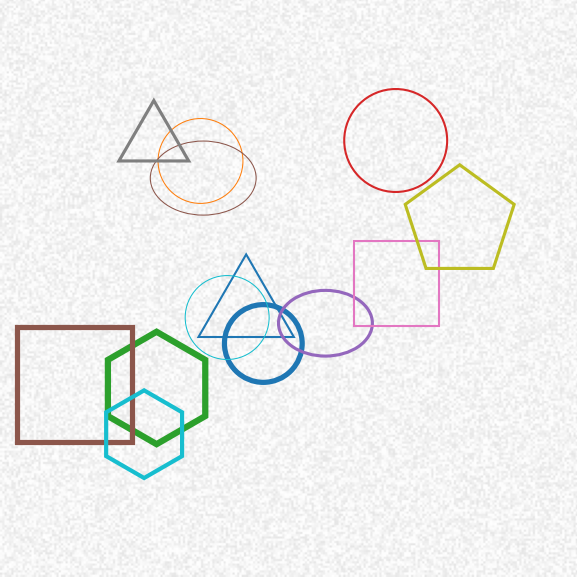[{"shape": "triangle", "thickness": 1, "radius": 0.48, "center": [0.426, 0.463]}, {"shape": "circle", "thickness": 2.5, "radius": 0.34, "center": [0.456, 0.404]}, {"shape": "circle", "thickness": 0.5, "radius": 0.37, "center": [0.347, 0.72]}, {"shape": "hexagon", "thickness": 3, "radius": 0.49, "center": [0.271, 0.327]}, {"shape": "circle", "thickness": 1, "radius": 0.45, "center": [0.685, 0.756]}, {"shape": "oval", "thickness": 1.5, "radius": 0.41, "center": [0.564, 0.439]}, {"shape": "square", "thickness": 2.5, "radius": 0.5, "center": [0.129, 0.334]}, {"shape": "oval", "thickness": 0.5, "radius": 0.46, "center": [0.352, 0.691]}, {"shape": "square", "thickness": 1, "radius": 0.37, "center": [0.686, 0.508]}, {"shape": "triangle", "thickness": 1.5, "radius": 0.35, "center": [0.266, 0.755]}, {"shape": "pentagon", "thickness": 1.5, "radius": 0.5, "center": [0.796, 0.615]}, {"shape": "hexagon", "thickness": 2, "radius": 0.38, "center": [0.25, 0.247]}, {"shape": "circle", "thickness": 0.5, "radius": 0.36, "center": [0.393, 0.449]}]